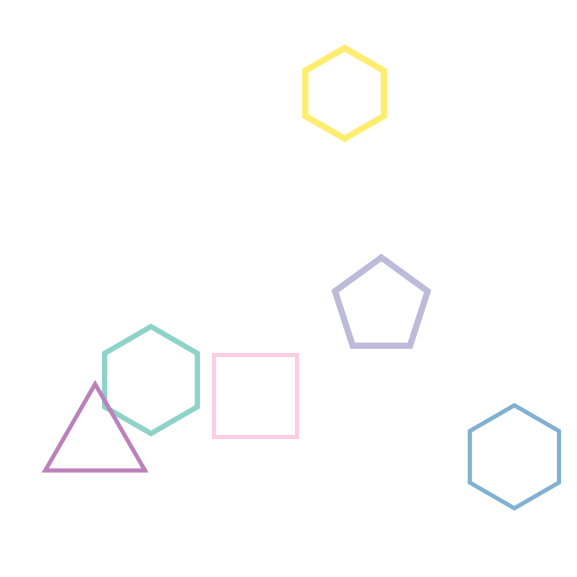[{"shape": "hexagon", "thickness": 2.5, "radius": 0.46, "center": [0.261, 0.341]}, {"shape": "pentagon", "thickness": 3, "radius": 0.42, "center": [0.66, 0.469]}, {"shape": "hexagon", "thickness": 2, "radius": 0.45, "center": [0.891, 0.208]}, {"shape": "square", "thickness": 2, "radius": 0.36, "center": [0.442, 0.314]}, {"shape": "triangle", "thickness": 2, "radius": 0.5, "center": [0.165, 0.234]}, {"shape": "hexagon", "thickness": 3, "radius": 0.39, "center": [0.597, 0.837]}]